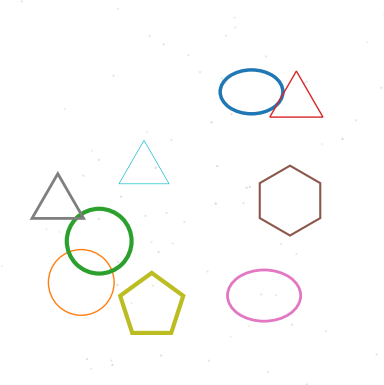[{"shape": "oval", "thickness": 2.5, "radius": 0.41, "center": [0.653, 0.761]}, {"shape": "circle", "thickness": 1, "radius": 0.43, "center": [0.211, 0.266]}, {"shape": "circle", "thickness": 3, "radius": 0.42, "center": [0.258, 0.374]}, {"shape": "triangle", "thickness": 1, "radius": 0.4, "center": [0.77, 0.736]}, {"shape": "hexagon", "thickness": 1.5, "radius": 0.45, "center": [0.753, 0.479]}, {"shape": "oval", "thickness": 2, "radius": 0.48, "center": [0.686, 0.232]}, {"shape": "triangle", "thickness": 2, "radius": 0.39, "center": [0.15, 0.471]}, {"shape": "pentagon", "thickness": 3, "radius": 0.43, "center": [0.394, 0.205]}, {"shape": "triangle", "thickness": 0.5, "radius": 0.38, "center": [0.374, 0.56]}]